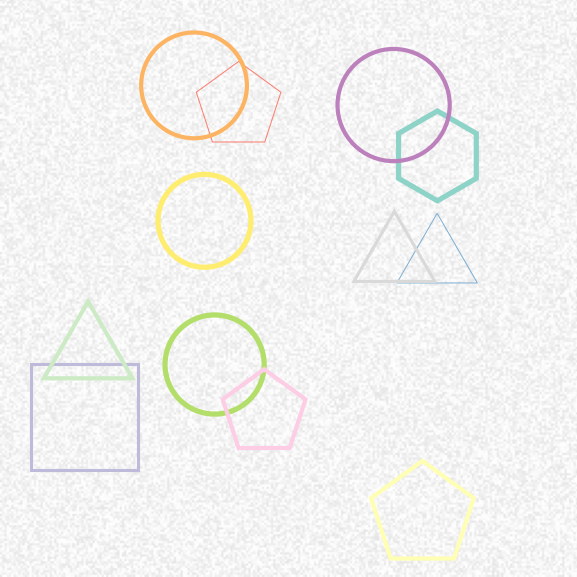[{"shape": "hexagon", "thickness": 2.5, "radius": 0.39, "center": [0.757, 0.729]}, {"shape": "pentagon", "thickness": 2, "radius": 0.47, "center": [0.731, 0.108]}, {"shape": "square", "thickness": 1.5, "radius": 0.46, "center": [0.147, 0.277]}, {"shape": "pentagon", "thickness": 0.5, "radius": 0.39, "center": [0.413, 0.816]}, {"shape": "triangle", "thickness": 0.5, "radius": 0.4, "center": [0.757, 0.549]}, {"shape": "circle", "thickness": 2, "radius": 0.46, "center": [0.336, 0.851]}, {"shape": "circle", "thickness": 2.5, "radius": 0.43, "center": [0.372, 0.368]}, {"shape": "pentagon", "thickness": 2, "radius": 0.38, "center": [0.457, 0.284]}, {"shape": "triangle", "thickness": 1.5, "radius": 0.4, "center": [0.683, 0.552]}, {"shape": "circle", "thickness": 2, "radius": 0.49, "center": [0.682, 0.817]}, {"shape": "triangle", "thickness": 2, "radius": 0.44, "center": [0.153, 0.388]}, {"shape": "circle", "thickness": 2.5, "radius": 0.4, "center": [0.354, 0.617]}]